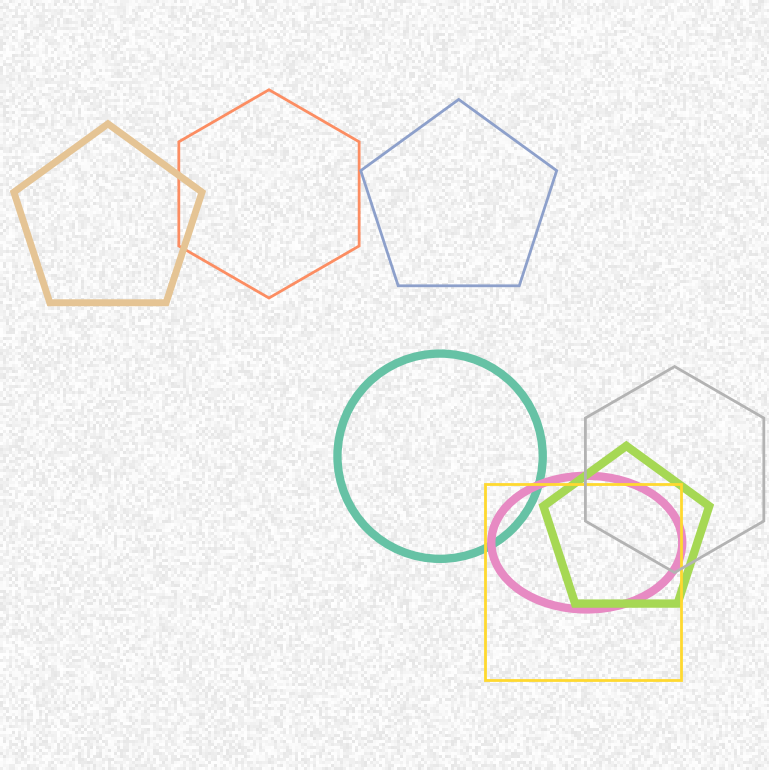[{"shape": "circle", "thickness": 3, "radius": 0.67, "center": [0.572, 0.408]}, {"shape": "hexagon", "thickness": 1, "radius": 0.68, "center": [0.349, 0.748]}, {"shape": "pentagon", "thickness": 1, "radius": 0.67, "center": [0.596, 0.737]}, {"shape": "oval", "thickness": 3, "radius": 0.62, "center": [0.762, 0.295]}, {"shape": "pentagon", "thickness": 3, "radius": 0.57, "center": [0.813, 0.308]}, {"shape": "square", "thickness": 1, "radius": 0.64, "center": [0.757, 0.244]}, {"shape": "pentagon", "thickness": 2.5, "radius": 0.64, "center": [0.14, 0.711]}, {"shape": "hexagon", "thickness": 1, "radius": 0.67, "center": [0.876, 0.39]}]